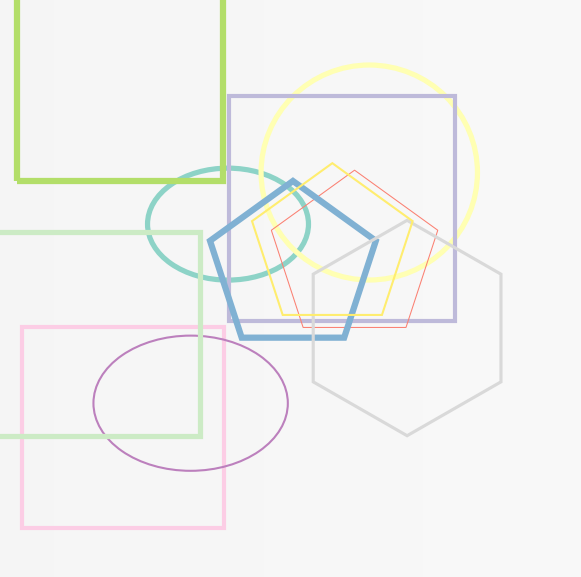[{"shape": "oval", "thickness": 2.5, "radius": 0.69, "center": [0.392, 0.611]}, {"shape": "circle", "thickness": 2.5, "radius": 0.93, "center": [0.635, 0.7]}, {"shape": "square", "thickness": 2, "radius": 0.97, "center": [0.588, 0.638]}, {"shape": "pentagon", "thickness": 0.5, "radius": 0.75, "center": [0.61, 0.554]}, {"shape": "pentagon", "thickness": 3, "radius": 0.75, "center": [0.504, 0.536]}, {"shape": "square", "thickness": 3, "radius": 0.88, "center": [0.206, 0.862]}, {"shape": "square", "thickness": 2, "radius": 0.87, "center": [0.212, 0.259]}, {"shape": "hexagon", "thickness": 1.5, "radius": 0.93, "center": [0.7, 0.431]}, {"shape": "oval", "thickness": 1, "radius": 0.84, "center": [0.328, 0.301]}, {"shape": "square", "thickness": 2.5, "radius": 0.88, "center": [0.167, 0.42]}, {"shape": "pentagon", "thickness": 1, "radius": 0.73, "center": [0.572, 0.571]}]